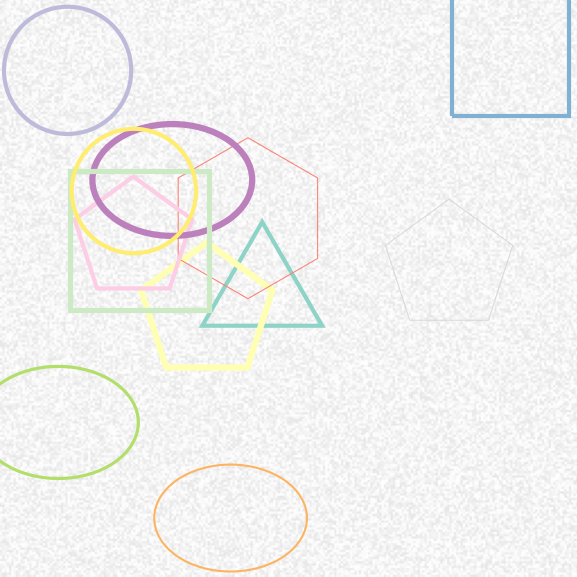[{"shape": "triangle", "thickness": 2, "radius": 0.6, "center": [0.454, 0.495]}, {"shape": "pentagon", "thickness": 3, "radius": 0.6, "center": [0.358, 0.46]}, {"shape": "circle", "thickness": 2, "radius": 0.55, "center": [0.117, 0.877]}, {"shape": "hexagon", "thickness": 0.5, "radius": 0.7, "center": [0.429, 0.621]}, {"shape": "square", "thickness": 2, "radius": 0.51, "center": [0.884, 0.899]}, {"shape": "oval", "thickness": 1, "radius": 0.66, "center": [0.399, 0.102]}, {"shape": "oval", "thickness": 1.5, "radius": 0.69, "center": [0.101, 0.268]}, {"shape": "pentagon", "thickness": 2, "radius": 0.53, "center": [0.231, 0.586]}, {"shape": "pentagon", "thickness": 0.5, "radius": 0.58, "center": [0.778, 0.538]}, {"shape": "oval", "thickness": 3, "radius": 0.69, "center": [0.298, 0.687]}, {"shape": "square", "thickness": 2.5, "radius": 0.6, "center": [0.241, 0.583]}, {"shape": "circle", "thickness": 2, "radius": 0.54, "center": [0.232, 0.668]}]